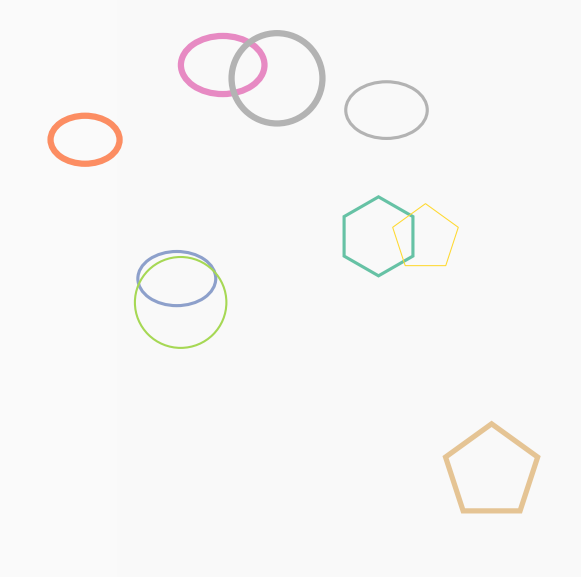[{"shape": "hexagon", "thickness": 1.5, "radius": 0.34, "center": [0.651, 0.59]}, {"shape": "oval", "thickness": 3, "radius": 0.3, "center": [0.146, 0.757]}, {"shape": "oval", "thickness": 1.5, "radius": 0.33, "center": [0.304, 0.517]}, {"shape": "oval", "thickness": 3, "radius": 0.36, "center": [0.383, 0.887]}, {"shape": "circle", "thickness": 1, "radius": 0.39, "center": [0.311, 0.475]}, {"shape": "pentagon", "thickness": 0.5, "radius": 0.3, "center": [0.732, 0.587]}, {"shape": "pentagon", "thickness": 2.5, "radius": 0.42, "center": [0.846, 0.182]}, {"shape": "circle", "thickness": 3, "radius": 0.39, "center": [0.477, 0.864]}, {"shape": "oval", "thickness": 1.5, "radius": 0.35, "center": [0.665, 0.808]}]